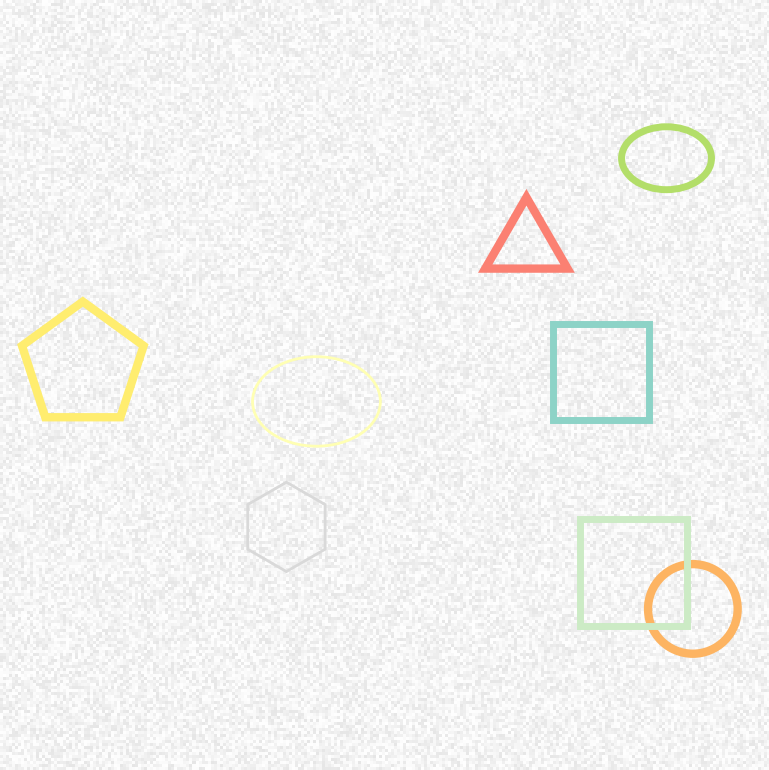[{"shape": "square", "thickness": 2.5, "radius": 0.31, "center": [0.78, 0.517]}, {"shape": "oval", "thickness": 1, "radius": 0.42, "center": [0.411, 0.479]}, {"shape": "triangle", "thickness": 3, "radius": 0.31, "center": [0.684, 0.682]}, {"shape": "circle", "thickness": 3, "radius": 0.29, "center": [0.9, 0.209]}, {"shape": "oval", "thickness": 2.5, "radius": 0.29, "center": [0.866, 0.795]}, {"shape": "hexagon", "thickness": 1, "radius": 0.29, "center": [0.372, 0.316]}, {"shape": "square", "thickness": 2.5, "radius": 0.35, "center": [0.823, 0.256]}, {"shape": "pentagon", "thickness": 3, "radius": 0.42, "center": [0.108, 0.525]}]